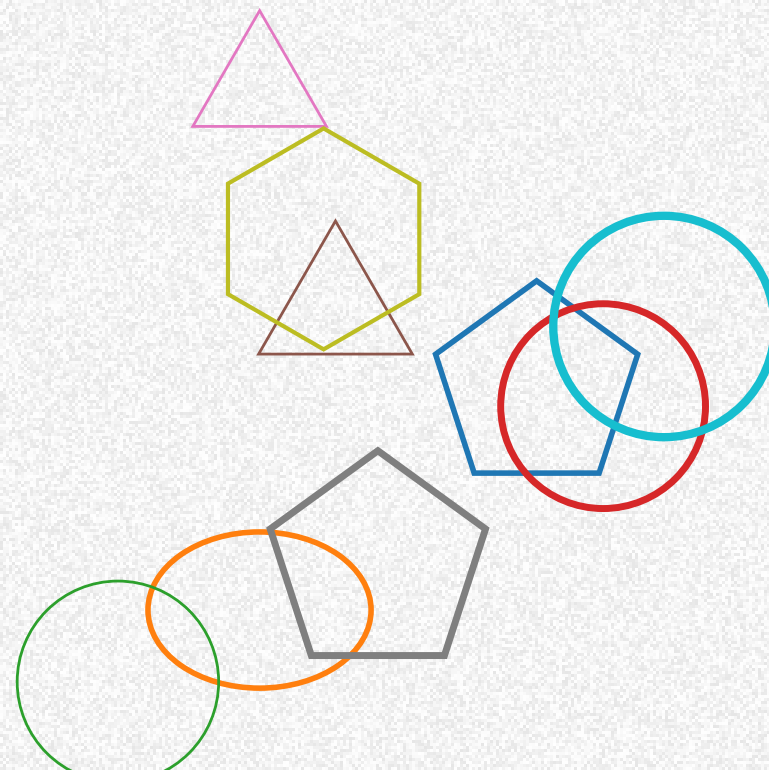[{"shape": "pentagon", "thickness": 2, "radius": 0.69, "center": [0.697, 0.497]}, {"shape": "oval", "thickness": 2, "radius": 0.72, "center": [0.337, 0.208]}, {"shape": "circle", "thickness": 1, "radius": 0.65, "center": [0.153, 0.115]}, {"shape": "circle", "thickness": 2.5, "radius": 0.66, "center": [0.783, 0.473]}, {"shape": "triangle", "thickness": 1, "radius": 0.58, "center": [0.436, 0.598]}, {"shape": "triangle", "thickness": 1, "radius": 0.5, "center": [0.337, 0.886]}, {"shape": "pentagon", "thickness": 2.5, "radius": 0.74, "center": [0.491, 0.268]}, {"shape": "hexagon", "thickness": 1.5, "radius": 0.72, "center": [0.42, 0.69]}, {"shape": "circle", "thickness": 3, "radius": 0.72, "center": [0.862, 0.576]}]